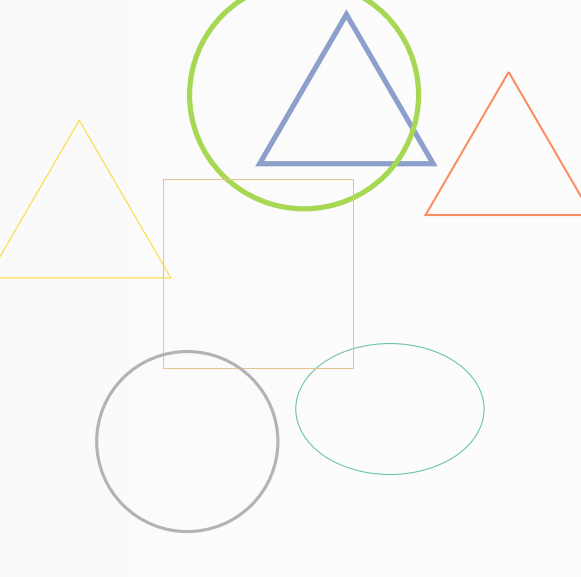[{"shape": "oval", "thickness": 0.5, "radius": 0.81, "center": [0.671, 0.291]}, {"shape": "triangle", "thickness": 1, "radius": 0.83, "center": [0.875, 0.709]}, {"shape": "triangle", "thickness": 2.5, "radius": 0.86, "center": [0.596, 0.802]}, {"shape": "circle", "thickness": 2.5, "radius": 0.99, "center": [0.523, 0.835]}, {"shape": "triangle", "thickness": 0.5, "radius": 0.91, "center": [0.136, 0.609]}, {"shape": "square", "thickness": 0.5, "radius": 0.82, "center": [0.444, 0.526]}, {"shape": "circle", "thickness": 1.5, "radius": 0.78, "center": [0.322, 0.235]}]